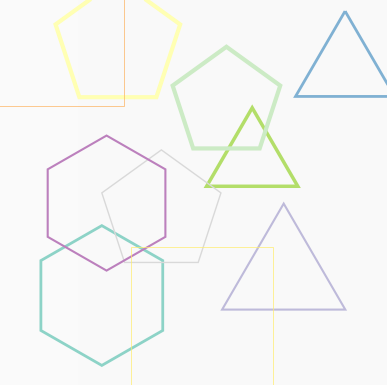[{"shape": "hexagon", "thickness": 2, "radius": 0.91, "center": [0.263, 0.232]}, {"shape": "pentagon", "thickness": 3, "radius": 0.85, "center": [0.304, 0.884]}, {"shape": "triangle", "thickness": 1.5, "radius": 0.92, "center": [0.732, 0.288]}, {"shape": "triangle", "thickness": 2, "radius": 0.74, "center": [0.891, 0.823]}, {"shape": "square", "thickness": 0.5, "radius": 0.83, "center": [0.154, 0.892]}, {"shape": "triangle", "thickness": 2.5, "radius": 0.68, "center": [0.651, 0.584]}, {"shape": "pentagon", "thickness": 1, "radius": 0.81, "center": [0.416, 0.449]}, {"shape": "hexagon", "thickness": 1.5, "radius": 0.88, "center": [0.275, 0.473]}, {"shape": "pentagon", "thickness": 3, "radius": 0.73, "center": [0.584, 0.733]}, {"shape": "square", "thickness": 0.5, "radius": 0.92, "center": [0.52, 0.176]}]